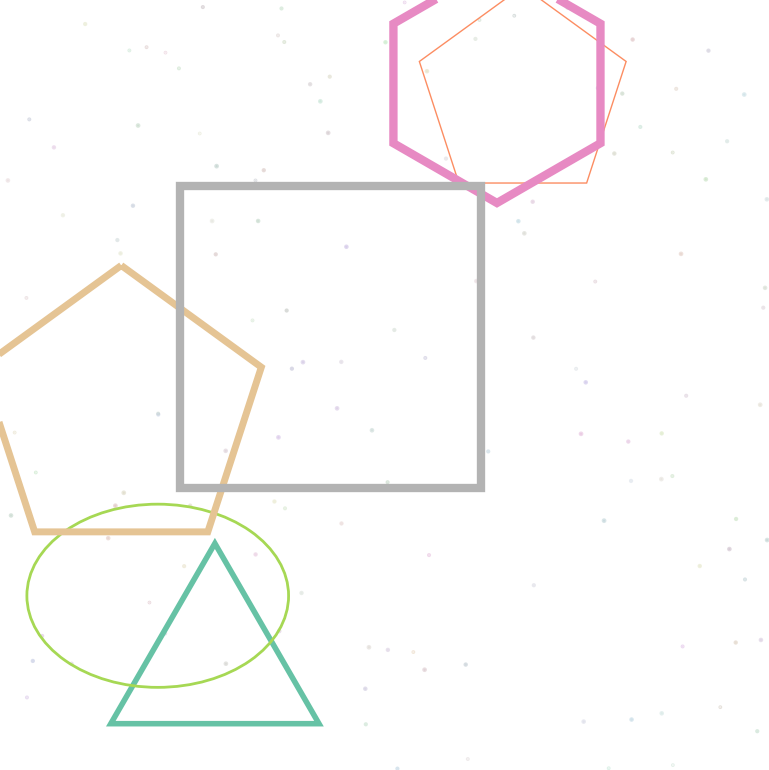[{"shape": "triangle", "thickness": 2, "radius": 0.78, "center": [0.279, 0.138]}, {"shape": "pentagon", "thickness": 0.5, "radius": 0.71, "center": [0.679, 0.877]}, {"shape": "hexagon", "thickness": 3, "radius": 0.78, "center": [0.645, 0.892]}, {"shape": "oval", "thickness": 1, "radius": 0.85, "center": [0.205, 0.226]}, {"shape": "pentagon", "thickness": 2.5, "radius": 0.96, "center": [0.157, 0.464]}, {"shape": "square", "thickness": 3, "radius": 0.98, "center": [0.43, 0.562]}]